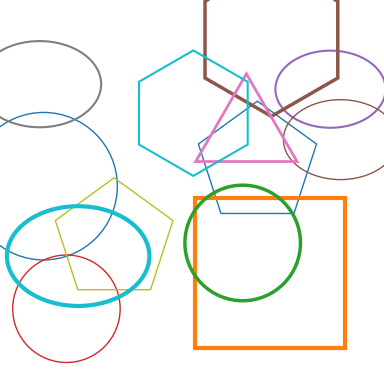[{"shape": "circle", "thickness": 1, "radius": 0.96, "center": [0.113, 0.516]}, {"shape": "pentagon", "thickness": 1, "radius": 0.81, "center": [0.669, 0.576]}, {"shape": "square", "thickness": 3, "radius": 0.97, "center": [0.701, 0.292]}, {"shape": "circle", "thickness": 2.5, "radius": 0.75, "center": [0.63, 0.369]}, {"shape": "circle", "thickness": 1, "radius": 0.7, "center": [0.173, 0.198]}, {"shape": "oval", "thickness": 1.5, "radius": 0.72, "center": [0.858, 0.768]}, {"shape": "oval", "thickness": 1, "radius": 0.74, "center": [0.884, 0.637]}, {"shape": "hexagon", "thickness": 2.5, "radius": 1.0, "center": [0.705, 0.897]}, {"shape": "triangle", "thickness": 2, "radius": 0.76, "center": [0.64, 0.656]}, {"shape": "oval", "thickness": 1.5, "radius": 0.8, "center": [0.103, 0.781]}, {"shape": "pentagon", "thickness": 1, "radius": 0.8, "center": [0.297, 0.378]}, {"shape": "oval", "thickness": 3, "radius": 0.93, "center": [0.203, 0.335]}, {"shape": "hexagon", "thickness": 1.5, "radius": 0.81, "center": [0.502, 0.706]}]